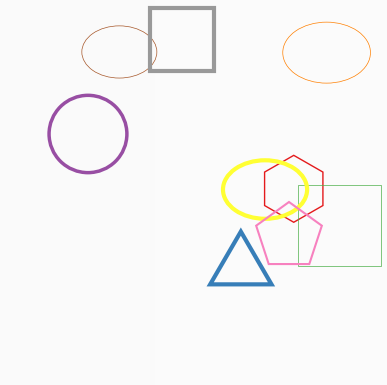[{"shape": "hexagon", "thickness": 1, "radius": 0.43, "center": [0.758, 0.51]}, {"shape": "triangle", "thickness": 3, "radius": 0.46, "center": [0.622, 0.307]}, {"shape": "square", "thickness": 0.5, "radius": 0.53, "center": [0.876, 0.414]}, {"shape": "circle", "thickness": 2.5, "radius": 0.5, "center": [0.227, 0.652]}, {"shape": "oval", "thickness": 0.5, "radius": 0.57, "center": [0.843, 0.863]}, {"shape": "oval", "thickness": 3, "radius": 0.54, "center": [0.684, 0.508]}, {"shape": "oval", "thickness": 0.5, "radius": 0.48, "center": [0.308, 0.865]}, {"shape": "pentagon", "thickness": 1.5, "radius": 0.45, "center": [0.746, 0.386]}, {"shape": "square", "thickness": 3, "radius": 0.41, "center": [0.469, 0.897]}]